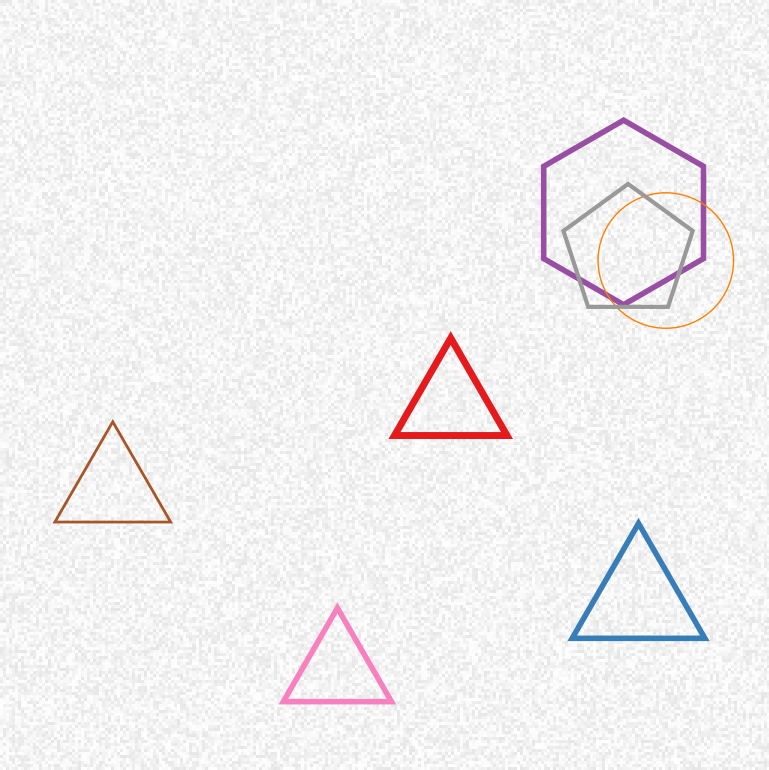[{"shape": "triangle", "thickness": 2.5, "radius": 0.42, "center": [0.585, 0.477]}, {"shape": "triangle", "thickness": 2, "radius": 0.5, "center": [0.829, 0.221]}, {"shape": "hexagon", "thickness": 2, "radius": 0.6, "center": [0.81, 0.724]}, {"shape": "circle", "thickness": 0.5, "radius": 0.44, "center": [0.865, 0.662]}, {"shape": "triangle", "thickness": 1, "radius": 0.43, "center": [0.146, 0.365]}, {"shape": "triangle", "thickness": 2, "radius": 0.41, "center": [0.438, 0.129]}, {"shape": "pentagon", "thickness": 1.5, "radius": 0.44, "center": [0.816, 0.673]}]